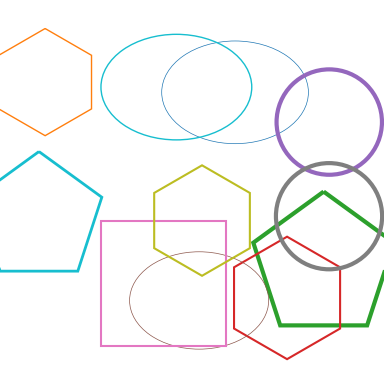[{"shape": "oval", "thickness": 0.5, "radius": 0.95, "center": [0.611, 0.76]}, {"shape": "hexagon", "thickness": 1, "radius": 0.7, "center": [0.117, 0.787]}, {"shape": "pentagon", "thickness": 3, "radius": 0.96, "center": [0.841, 0.31]}, {"shape": "hexagon", "thickness": 1.5, "radius": 0.8, "center": [0.746, 0.226]}, {"shape": "circle", "thickness": 3, "radius": 0.68, "center": [0.855, 0.683]}, {"shape": "oval", "thickness": 0.5, "radius": 0.9, "center": [0.517, 0.22]}, {"shape": "square", "thickness": 1.5, "radius": 0.81, "center": [0.424, 0.264]}, {"shape": "circle", "thickness": 3, "radius": 0.69, "center": [0.855, 0.438]}, {"shape": "hexagon", "thickness": 1.5, "radius": 0.72, "center": [0.525, 0.427]}, {"shape": "oval", "thickness": 1, "radius": 0.98, "center": [0.458, 0.774]}, {"shape": "pentagon", "thickness": 2, "radius": 0.86, "center": [0.101, 0.435]}]